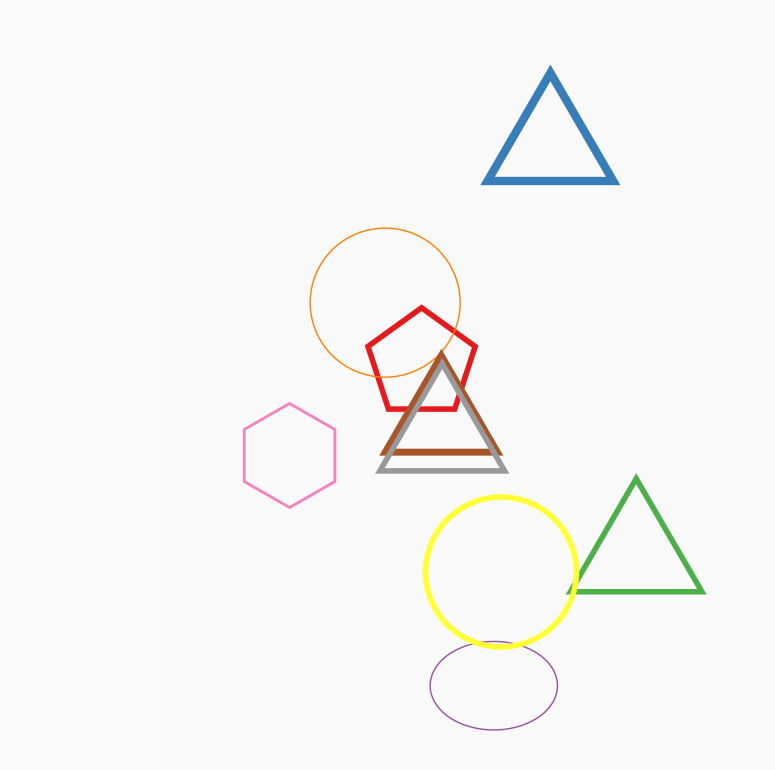[{"shape": "pentagon", "thickness": 2, "radius": 0.36, "center": [0.544, 0.528]}, {"shape": "triangle", "thickness": 3, "radius": 0.47, "center": [0.71, 0.812]}, {"shape": "triangle", "thickness": 2, "radius": 0.49, "center": [0.821, 0.28]}, {"shape": "oval", "thickness": 0.5, "radius": 0.41, "center": [0.637, 0.109]}, {"shape": "circle", "thickness": 0.5, "radius": 0.48, "center": [0.497, 0.607]}, {"shape": "circle", "thickness": 2, "radius": 0.49, "center": [0.647, 0.257]}, {"shape": "triangle", "thickness": 2.5, "radius": 0.42, "center": [0.569, 0.455]}, {"shape": "hexagon", "thickness": 1, "radius": 0.34, "center": [0.374, 0.408]}, {"shape": "triangle", "thickness": 2, "radius": 0.46, "center": [0.571, 0.435]}]